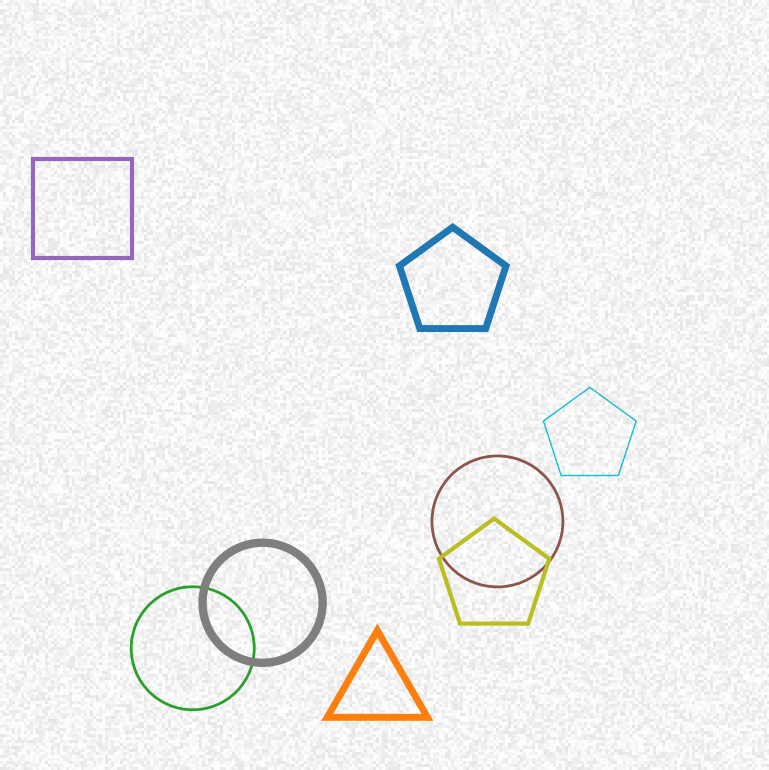[{"shape": "pentagon", "thickness": 2.5, "radius": 0.36, "center": [0.588, 0.632]}, {"shape": "triangle", "thickness": 2.5, "radius": 0.38, "center": [0.49, 0.106]}, {"shape": "circle", "thickness": 1, "radius": 0.4, "center": [0.25, 0.158]}, {"shape": "square", "thickness": 1.5, "radius": 0.32, "center": [0.107, 0.729]}, {"shape": "circle", "thickness": 1, "radius": 0.43, "center": [0.646, 0.323]}, {"shape": "circle", "thickness": 3, "radius": 0.39, "center": [0.341, 0.217]}, {"shape": "pentagon", "thickness": 1.5, "radius": 0.38, "center": [0.642, 0.251]}, {"shape": "pentagon", "thickness": 0.5, "radius": 0.32, "center": [0.766, 0.434]}]